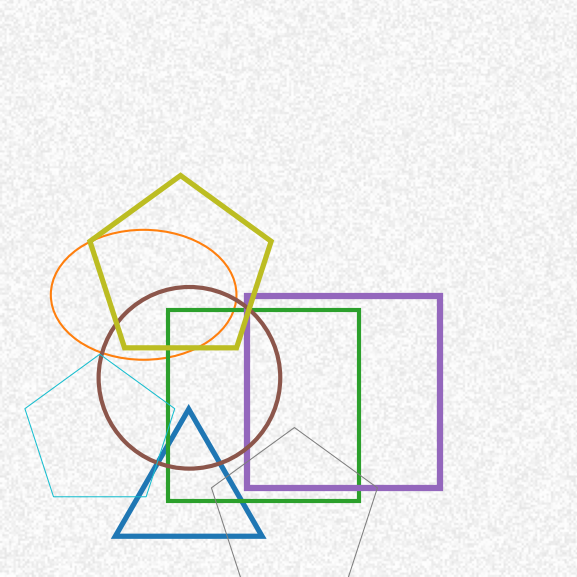[{"shape": "triangle", "thickness": 2.5, "radius": 0.73, "center": [0.327, 0.144]}, {"shape": "oval", "thickness": 1, "radius": 0.8, "center": [0.249, 0.489]}, {"shape": "square", "thickness": 2, "radius": 0.83, "center": [0.457, 0.297]}, {"shape": "square", "thickness": 3, "radius": 0.83, "center": [0.595, 0.32]}, {"shape": "circle", "thickness": 2, "radius": 0.79, "center": [0.328, 0.345]}, {"shape": "pentagon", "thickness": 0.5, "radius": 0.76, "center": [0.51, 0.108]}, {"shape": "pentagon", "thickness": 2.5, "radius": 0.82, "center": [0.313, 0.53]}, {"shape": "pentagon", "thickness": 0.5, "radius": 0.68, "center": [0.173, 0.249]}]